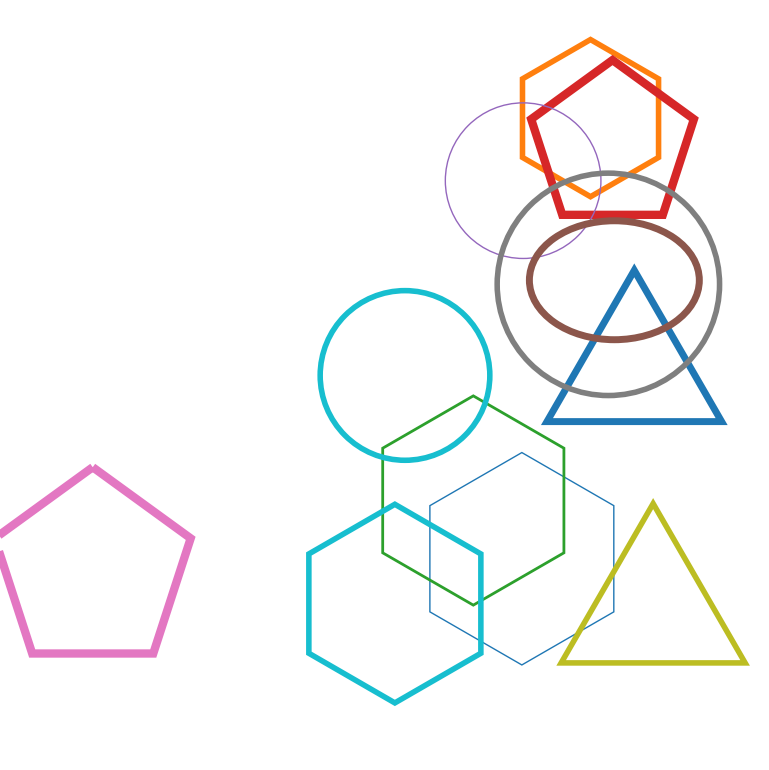[{"shape": "triangle", "thickness": 2.5, "radius": 0.65, "center": [0.824, 0.518]}, {"shape": "hexagon", "thickness": 0.5, "radius": 0.69, "center": [0.678, 0.274]}, {"shape": "hexagon", "thickness": 2, "radius": 0.51, "center": [0.767, 0.847]}, {"shape": "hexagon", "thickness": 1, "radius": 0.68, "center": [0.615, 0.35]}, {"shape": "pentagon", "thickness": 3, "radius": 0.56, "center": [0.796, 0.811]}, {"shape": "circle", "thickness": 0.5, "radius": 0.51, "center": [0.679, 0.765]}, {"shape": "oval", "thickness": 2.5, "radius": 0.55, "center": [0.798, 0.636]}, {"shape": "pentagon", "thickness": 3, "radius": 0.67, "center": [0.12, 0.26]}, {"shape": "circle", "thickness": 2, "radius": 0.72, "center": [0.79, 0.631]}, {"shape": "triangle", "thickness": 2, "radius": 0.69, "center": [0.848, 0.208]}, {"shape": "circle", "thickness": 2, "radius": 0.55, "center": [0.526, 0.512]}, {"shape": "hexagon", "thickness": 2, "radius": 0.64, "center": [0.513, 0.216]}]